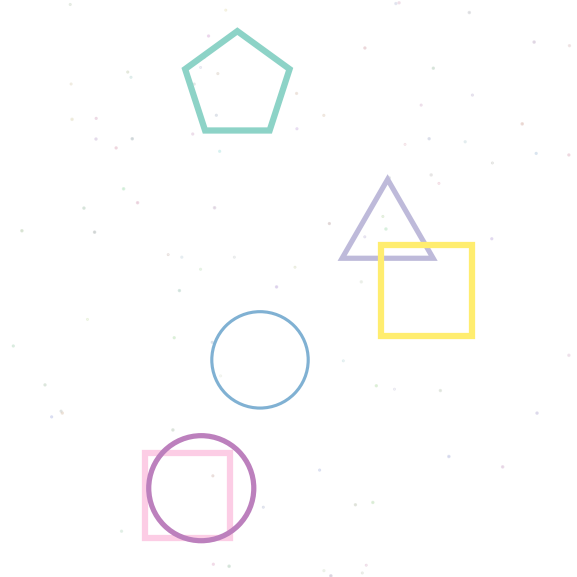[{"shape": "pentagon", "thickness": 3, "radius": 0.48, "center": [0.411, 0.85]}, {"shape": "triangle", "thickness": 2.5, "radius": 0.46, "center": [0.671, 0.597]}, {"shape": "circle", "thickness": 1.5, "radius": 0.42, "center": [0.45, 0.376]}, {"shape": "square", "thickness": 3, "radius": 0.37, "center": [0.325, 0.141]}, {"shape": "circle", "thickness": 2.5, "radius": 0.45, "center": [0.349, 0.154]}, {"shape": "square", "thickness": 3, "radius": 0.39, "center": [0.738, 0.495]}]